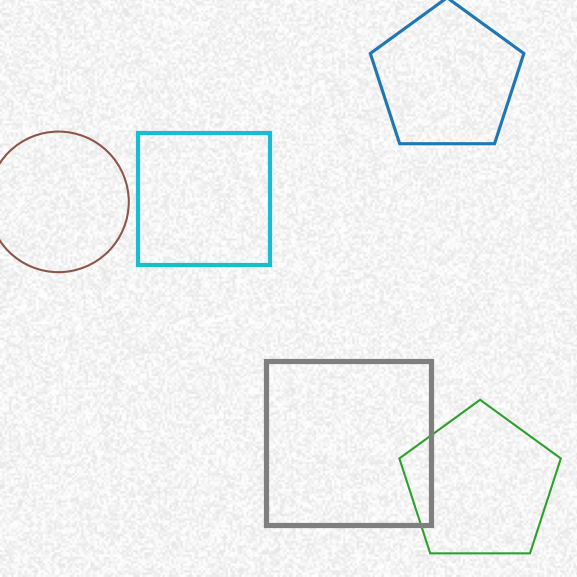[{"shape": "pentagon", "thickness": 1.5, "radius": 0.7, "center": [0.774, 0.863]}, {"shape": "pentagon", "thickness": 1, "radius": 0.73, "center": [0.831, 0.16]}, {"shape": "circle", "thickness": 1, "radius": 0.61, "center": [0.101, 0.65]}, {"shape": "square", "thickness": 2.5, "radius": 0.71, "center": [0.603, 0.232]}, {"shape": "square", "thickness": 2, "radius": 0.57, "center": [0.353, 0.654]}]